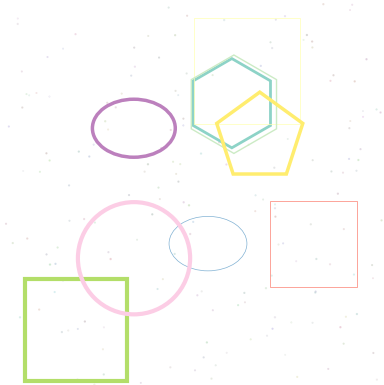[{"shape": "hexagon", "thickness": 2, "radius": 0.58, "center": [0.602, 0.732]}, {"shape": "square", "thickness": 0.5, "radius": 0.69, "center": [0.641, 0.816]}, {"shape": "square", "thickness": 0.5, "radius": 0.56, "center": [0.814, 0.367]}, {"shape": "oval", "thickness": 0.5, "radius": 0.51, "center": [0.54, 0.367]}, {"shape": "square", "thickness": 3, "radius": 0.67, "center": [0.197, 0.143]}, {"shape": "circle", "thickness": 3, "radius": 0.73, "center": [0.348, 0.329]}, {"shape": "oval", "thickness": 2.5, "radius": 0.54, "center": [0.348, 0.667]}, {"shape": "hexagon", "thickness": 1, "radius": 0.64, "center": [0.608, 0.729]}, {"shape": "pentagon", "thickness": 2.5, "radius": 0.59, "center": [0.675, 0.643]}]